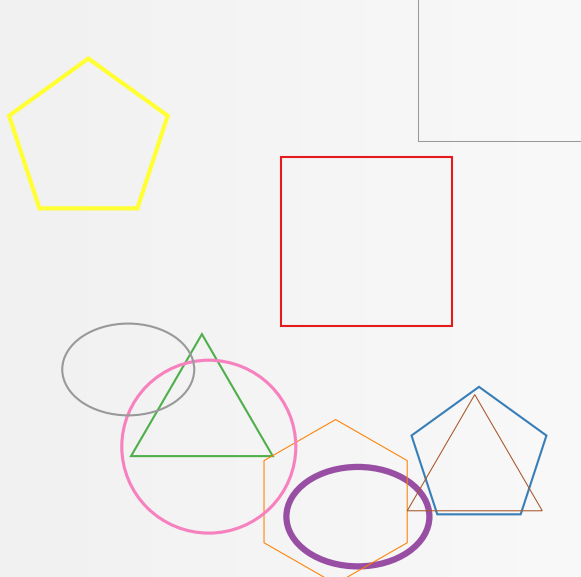[{"shape": "square", "thickness": 1, "radius": 0.73, "center": [0.63, 0.581]}, {"shape": "pentagon", "thickness": 1, "radius": 0.61, "center": [0.824, 0.207]}, {"shape": "triangle", "thickness": 1, "radius": 0.7, "center": [0.347, 0.28]}, {"shape": "oval", "thickness": 3, "radius": 0.62, "center": [0.616, 0.105]}, {"shape": "hexagon", "thickness": 0.5, "radius": 0.71, "center": [0.577, 0.13]}, {"shape": "pentagon", "thickness": 2, "radius": 0.72, "center": [0.152, 0.754]}, {"shape": "triangle", "thickness": 0.5, "radius": 0.67, "center": [0.817, 0.182]}, {"shape": "circle", "thickness": 1.5, "radius": 0.75, "center": [0.359, 0.226]}, {"shape": "square", "thickness": 0.5, "radius": 0.71, "center": [0.861, 0.898]}, {"shape": "oval", "thickness": 1, "radius": 0.57, "center": [0.221, 0.359]}]